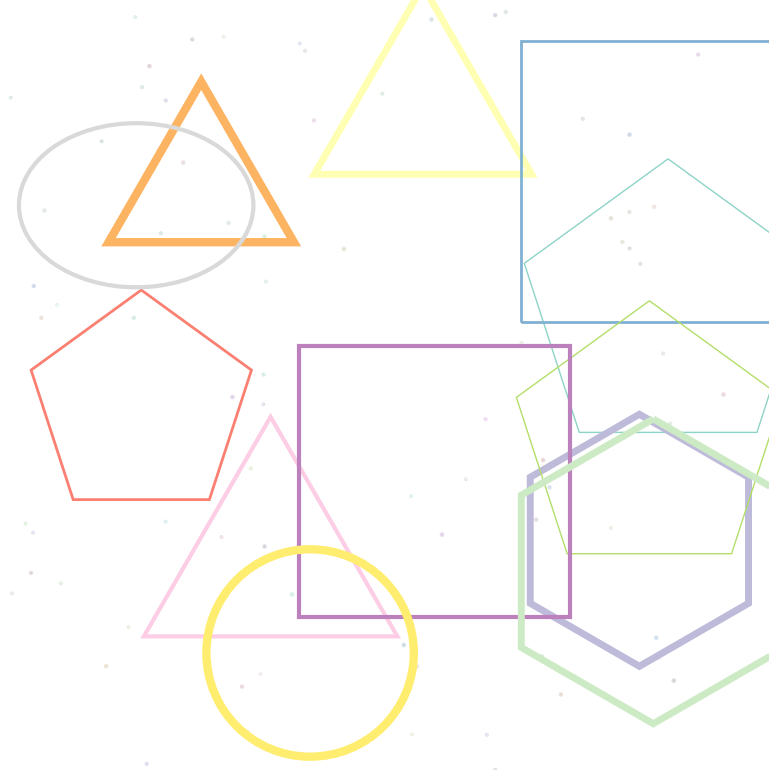[{"shape": "pentagon", "thickness": 0.5, "radius": 0.98, "center": [0.868, 0.597]}, {"shape": "triangle", "thickness": 2.5, "radius": 0.81, "center": [0.549, 0.855]}, {"shape": "hexagon", "thickness": 2.5, "radius": 0.82, "center": [0.83, 0.298]}, {"shape": "pentagon", "thickness": 1, "radius": 0.75, "center": [0.183, 0.473]}, {"shape": "square", "thickness": 1, "radius": 0.91, "center": [0.859, 0.764]}, {"shape": "triangle", "thickness": 3, "radius": 0.69, "center": [0.261, 0.755]}, {"shape": "pentagon", "thickness": 0.5, "radius": 0.91, "center": [0.843, 0.428]}, {"shape": "triangle", "thickness": 1.5, "radius": 0.95, "center": [0.351, 0.269]}, {"shape": "oval", "thickness": 1.5, "radius": 0.76, "center": [0.177, 0.733]}, {"shape": "square", "thickness": 1.5, "radius": 0.88, "center": [0.564, 0.375]}, {"shape": "hexagon", "thickness": 2.5, "radius": 0.99, "center": [0.848, 0.258]}, {"shape": "circle", "thickness": 3, "radius": 0.67, "center": [0.403, 0.152]}]